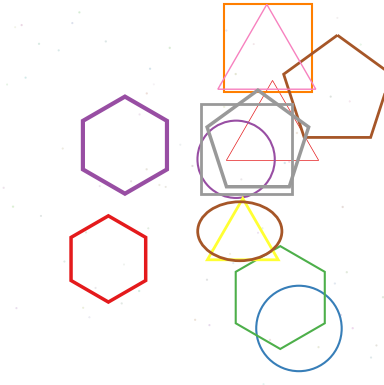[{"shape": "hexagon", "thickness": 2.5, "radius": 0.56, "center": [0.281, 0.327]}, {"shape": "triangle", "thickness": 0.5, "radius": 0.69, "center": [0.708, 0.653]}, {"shape": "circle", "thickness": 1.5, "radius": 0.55, "center": [0.777, 0.147]}, {"shape": "hexagon", "thickness": 1.5, "radius": 0.67, "center": [0.728, 0.227]}, {"shape": "hexagon", "thickness": 3, "radius": 0.63, "center": [0.324, 0.623]}, {"shape": "circle", "thickness": 1.5, "radius": 0.5, "center": [0.613, 0.586]}, {"shape": "square", "thickness": 1.5, "radius": 0.57, "center": [0.697, 0.875]}, {"shape": "triangle", "thickness": 2, "radius": 0.53, "center": [0.631, 0.378]}, {"shape": "pentagon", "thickness": 2, "radius": 0.73, "center": [0.876, 0.762]}, {"shape": "oval", "thickness": 2, "radius": 0.55, "center": [0.623, 0.399]}, {"shape": "triangle", "thickness": 1, "radius": 0.73, "center": [0.693, 0.842]}, {"shape": "pentagon", "thickness": 2.5, "radius": 0.69, "center": [0.67, 0.627]}, {"shape": "square", "thickness": 2, "radius": 0.59, "center": [0.64, 0.613]}]